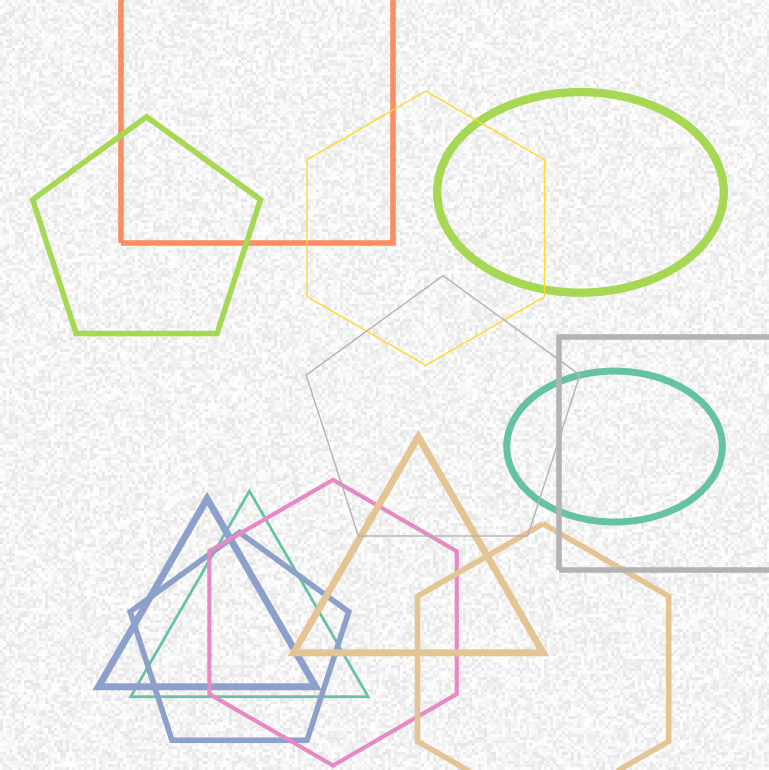[{"shape": "oval", "thickness": 2.5, "radius": 0.7, "center": [0.798, 0.42]}, {"shape": "triangle", "thickness": 1, "radius": 0.89, "center": [0.324, 0.184]}, {"shape": "square", "thickness": 2, "radius": 0.88, "center": [0.334, 0.861]}, {"shape": "pentagon", "thickness": 2, "radius": 0.75, "center": [0.311, 0.159]}, {"shape": "triangle", "thickness": 2.5, "radius": 0.81, "center": [0.269, 0.19]}, {"shape": "hexagon", "thickness": 1.5, "radius": 0.93, "center": [0.433, 0.191]}, {"shape": "pentagon", "thickness": 2, "radius": 0.78, "center": [0.19, 0.693]}, {"shape": "oval", "thickness": 3, "radius": 0.93, "center": [0.754, 0.75]}, {"shape": "hexagon", "thickness": 0.5, "radius": 0.89, "center": [0.553, 0.704]}, {"shape": "hexagon", "thickness": 2, "radius": 0.94, "center": [0.705, 0.131]}, {"shape": "triangle", "thickness": 2.5, "radius": 0.94, "center": [0.543, 0.246]}, {"shape": "square", "thickness": 2, "radius": 0.76, "center": [0.877, 0.411]}, {"shape": "pentagon", "thickness": 0.5, "radius": 0.93, "center": [0.575, 0.455]}]